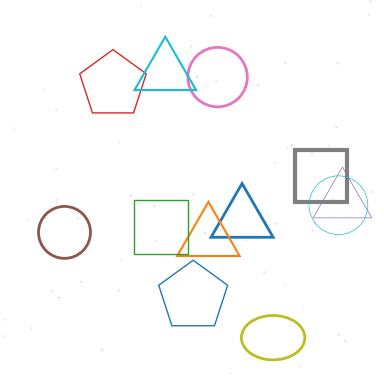[{"shape": "triangle", "thickness": 2, "radius": 0.47, "center": [0.629, 0.43]}, {"shape": "pentagon", "thickness": 1, "radius": 0.47, "center": [0.502, 0.23]}, {"shape": "triangle", "thickness": 1.5, "radius": 0.47, "center": [0.541, 0.382]}, {"shape": "square", "thickness": 1, "radius": 0.35, "center": [0.418, 0.41]}, {"shape": "pentagon", "thickness": 1, "radius": 0.45, "center": [0.294, 0.78]}, {"shape": "triangle", "thickness": 0.5, "radius": 0.44, "center": [0.889, 0.478]}, {"shape": "circle", "thickness": 2, "radius": 0.34, "center": [0.168, 0.396]}, {"shape": "circle", "thickness": 2, "radius": 0.39, "center": [0.565, 0.8]}, {"shape": "square", "thickness": 3, "radius": 0.34, "center": [0.834, 0.543]}, {"shape": "oval", "thickness": 2, "radius": 0.41, "center": [0.709, 0.123]}, {"shape": "triangle", "thickness": 1.5, "radius": 0.46, "center": [0.429, 0.812]}, {"shape": "circle", "thickness": 0.5, "radius": 0.38, "center": [0.879, 0.467]}]